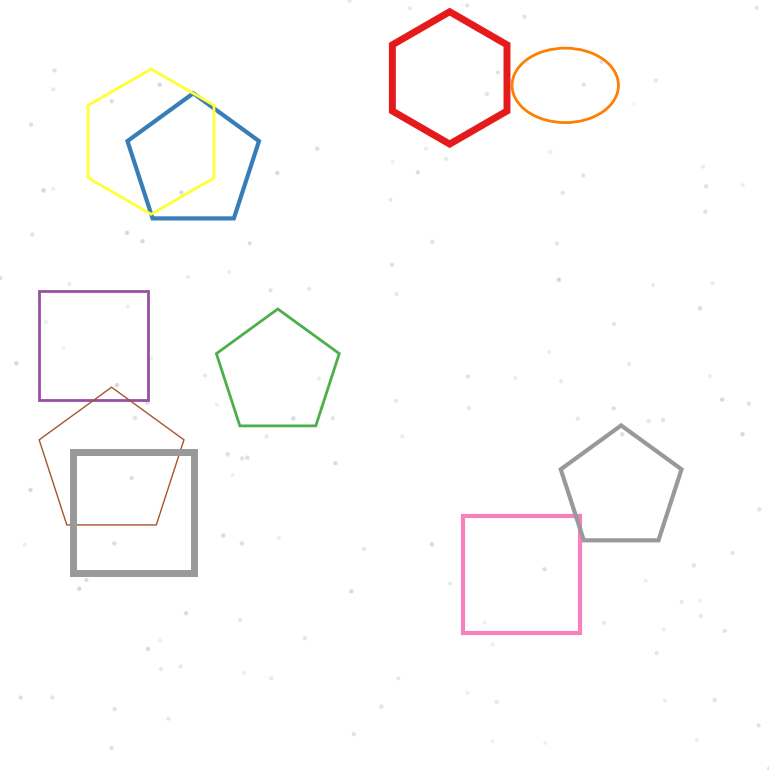[{"shape": "hexagon", "thickness": 2.5, "radius": 0.43, "center": [0.584, 0.899]}, {"shape": "pentagon", "thickness": 1.5, "radius": 0.45, "center": [0.251, 0.789]}, {"shape": "pentagon", "thickness": 1, "radius": 0.42, "center": [0.361, 0.515]}, {"shape": "square", "thickness": 1, "radius": 0.36, "center": [0.122, 0.551]}, {"shape": "oval", "thickness": 1, "radius": 0.35, "center": [0.734, 0.889]}, {"shape": "hexagon", "thickness": 1, "radius": 0.47, "center": [0.196, 0.816]}, {"shape": "pentagon", "thickness": 0.5, "radius": 0.49, "center": [0.145, 0.398]}, {"shape": "square", "thickness": 1.5, "radius": 0.38, "center": [0.677, 0.254]}, {"shape": "square", "thickness": 2.5, "radius": 0.39, "center": [0.173, 0.335]}, {"shape": "pentagon", "thickness": 1.5, "radius": 0.41, "center": [0.807, 0.365]}]